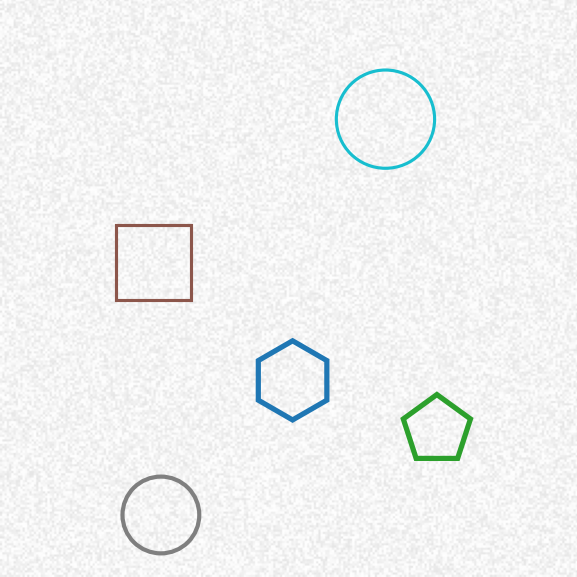[{"shape": "hexagon", "thickness": 2.5, "radius": 0.34, "center": [0.507, 0.34]}, {"shape": "pentagon", "thickness": 2.5, "radius": 0.31, "center": [0.757, 0.255]}, {"shape": "square", "thickness": 1.5, "radius": 0.32, "center": [0.267, 0.544]}, {"shape": "circle", "thickness": 2, "radius": 0.33, "center": [0.279, 0.107]}, {"shape": "circle", "thickness": 1.5, "radius": 0.43, "center": [0.667, 0.793]}]